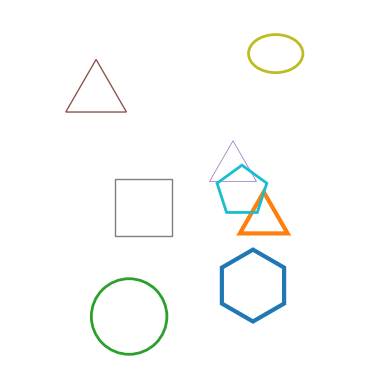[{"shape": "hexagon", "thickness": 3, "radius": 0.47, "center": [0.657, 0.258]}, {"shape": "triangle", "thickness": 3, "radius": 0.36, "center": [0.685, 0.43]}, {"shape": "circle", "thickness": 2, "radius": 0.49, "center": [0.335, 0.178]}, {"shape": "triangle", "thickness": 0.5, "radius": 0.35, "center": [0.605, 0.564]}, {"shape": "triangle", "thickness": 1, "radius": 0.46, "center": [0.25, 0.755]}, {"shape": "square", "thickness": 1, "radius": 0.37, "center": [0.372, 0.462]}, {"shape": "oval", "thickness": 2, "radius": 0.35, "center": [0.716, 0.861]}, {"shape": "pentagon", "thickness": 2, "radius": 0.34, "center": [0.628, 0.503]}]